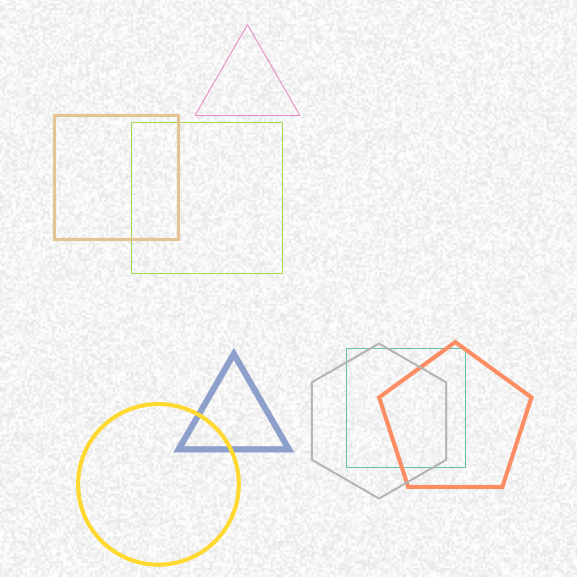[{"shape": "square", "thickness": 0.5, "radius": 0.52, "center": [0.702, 0.293]}, {"shape": "pentagon", "thickness": 2, "radius": 0.69, "center": [0.788, 0.268]}, {"shape": "triangle", "thickness": 3, "radius": 0.55, "center": [0.405, 0.276]}, {"shape": "triangle", "thickness": 0.5, "radius": 0.52, "center": [0.429, 0.852]}, {"shape": "square", "thickness": 0.5, "radius": 0.65, "center": [0.357, 0.658]}, {"shape": "circle", "thickness": 2, "radius": 0.7, "center": [0.274, 0.16]}, {"shape": "square", "thickness": 1.5, "radius": 0.54, "center": [0.201, 0.693]}, {"shape": "hexagon", "thickness": 1, "radius": 0.67, "center": [0.656, 0.27]}]